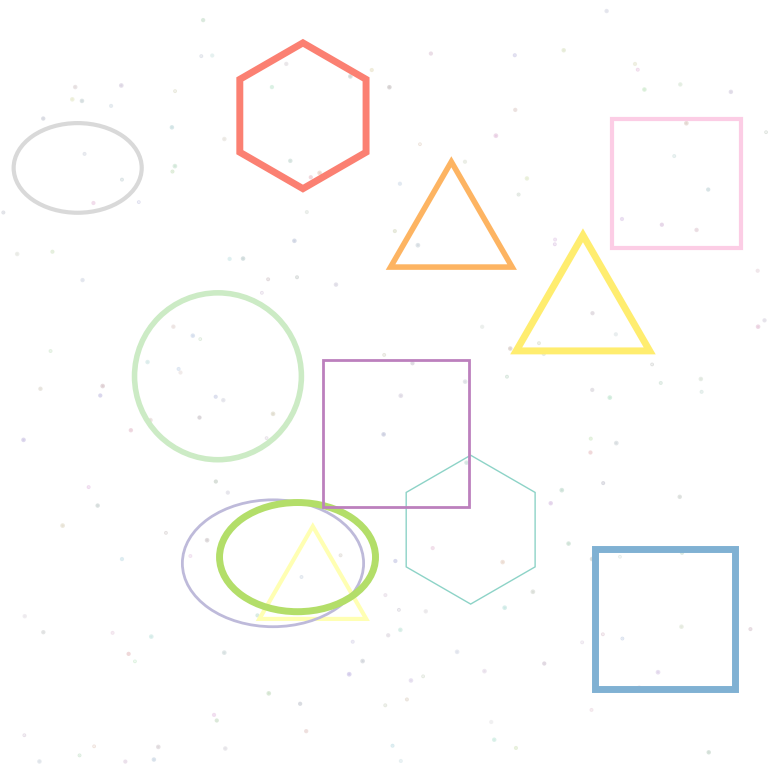[{"shape": "hexagon", "thickness": 0.5, "radius": 0.48, "center": [0.611, 0.312]}, {"shape": "triangle", "thickness": 1.5, "radius": 0.4, "center": [0.406, 0.236]}, {"shape": "oval", "thickness": 1, "radius": 0.59, "center": [0.355, 0.268]}, {"shape": "hexagon", "thickness": 2.5, "radius": 0.47, "center": [0.393, 0.85]}, {"shape": "square", "thickness": 2.5, "radius": 0.45, "center": [0.863, 0.196]}, {"shape": "triangle", "thickness": 2, "radius": 0.46, "center": [0.586, 0.699]}, {"shape": "oval", "thickness": 2.5, "radius": 0.51, "center": [0.386, 0.276]}, {"shape": "square", "thickness": 1.5, "radius": 0.42, "center": [0.879, 0.761]}, {"shape": "oval", "thickness": 1.5, "radius": 0.42, "center": [0.101, 0.782]}, {"shape": "square", "thickness": 1, "radius": 0.48, "center": [0.514, 0.437]}, {"shape": "circle", "thickness": 2, "radius": 0.54, "center": [0.283, 0.511]}, {"shape": "triangle", "thickness": 2.5, "radius": 0.5, "center": [0.757, 0.594]}]